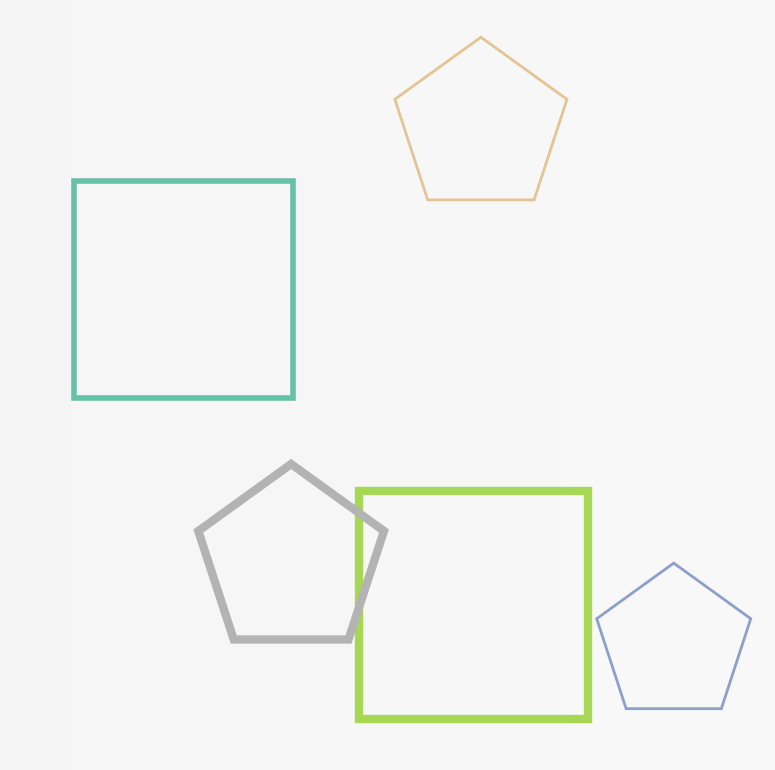[{"shape": "square", "thickness": 2, "radius": 0.71, "center": [0.237, 0.624]}, {"shape": "pentagon", "thickness": 1, "radius": 0.52, "center": [0.869, 0.164]}, {"shape": "square", "thickness": 3, "radius": 0.74, "center": [0.611, 0.214]}, {"shape": "pentagon", "thickness": 1, "radius": 0.58, "center": [0.621, 0.835]}, {"shape": "pentagon", "thickness": 3, "radius": 0.63, "center": [0.376, 0.271]}]